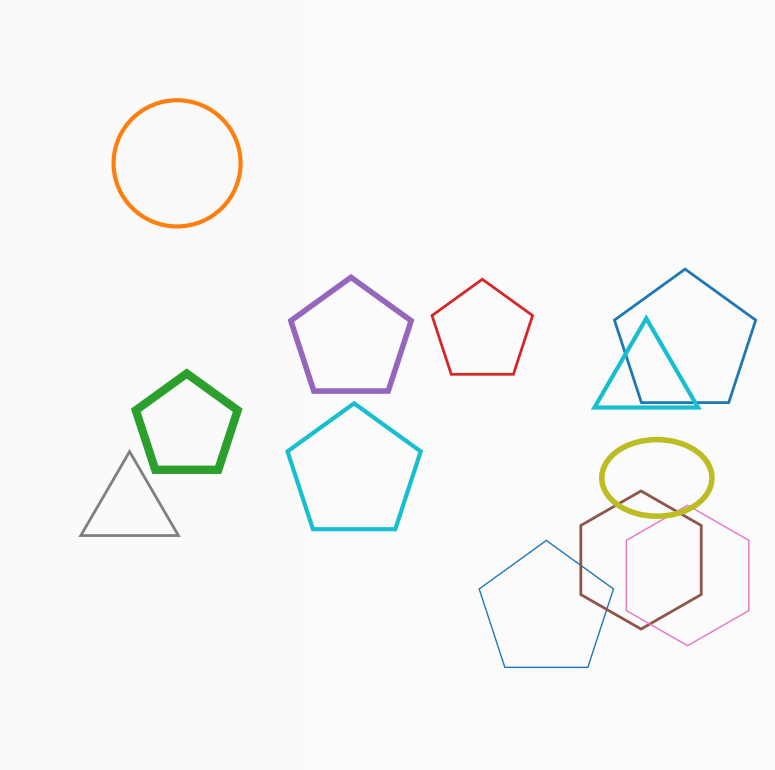[{"shape": "pentagon", "thickness": 1, "radius": 0.48, "center": [0.884, 0.555]}, {"shape": "pentagon", "thickness": 0.5, "radius": 0.46, "center": [0.705, 0.207]}, {"shape": "circle", "thickness": 1.5, "radius": 0.41, "center": [0.228, 0.788]}, {"shape": "pentagon", "thickness": 3, "radius": 0.35, "center": [0.241, 0.446]}, {"shape": "pentagon", "thickness": 1, "radius": 0.34, "center": [0.622, 0.569]}, {"shape": "pentagon", "thickness": 2, "radius": 0.41, "center": [0.453, 0.558]}, {"shape": "hexagon", "thickness": 1, "radius": 0.45, "center": [0.827, 0.273]}, {"shape": "hexagon", "thickness": 0.5, "radius": 0.46, "center": [0.887, 0.253]}, {"shape": "triangle", "thickness": 1, "radius": 0.36, "center": [0.167, 0.341]}, {"shape": "oval", "thickness": 2, "radius": 0.36, "center": [0.848, 0.379]}, {"shape": "pentagon", "thickness": 1.5, "radius": 0.45, "center": [0.457, 0.386]}, {"shape": "triangle", "thickness": 1.5, "radius": 0.39, "center": [0.834, 0.509]}]